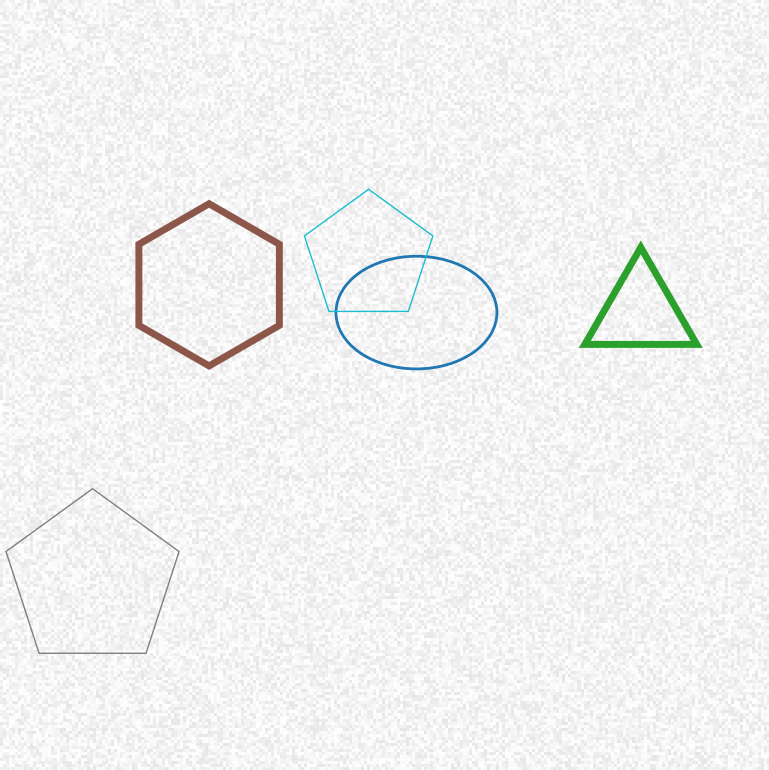[{"shape": "oval", "thickness": 1, "radius": 0.52, "center": [0.541, 0.594]}, {"shape": "triangle", "thickness": 2.5, "radius": 0.42, "center": [0.832, 0.595]}, {"shape": "hexagon", "thickness": 2.5, "radius": 0.53, "center": [0.272, 0.63]}, {"shape": "pentagon", "thickness": 0.5, "radius": 0.59, "center": [0.12, 0.247]}, {"shape": "pentagon", "thickness": 0.5, "radius": 0.44, "center": [0.479, 0.667]}]